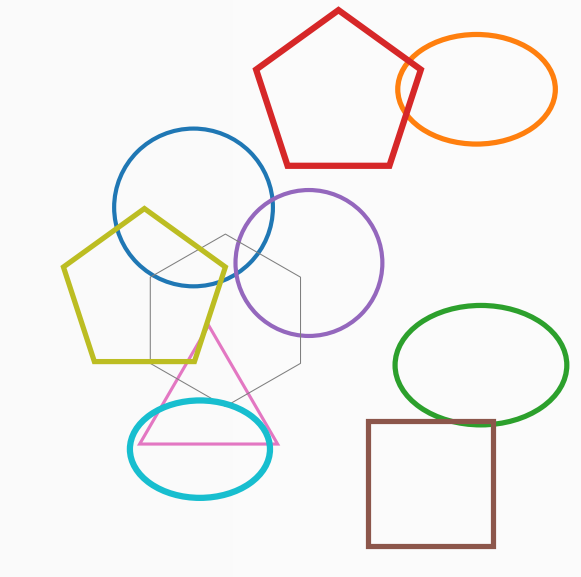[{"shape": "circle", "thickness": 2, "radius": 0.68, "center": [0.333, 0.64]}, {"shape": "oval", "thickness": 2.5, "radius": 0.68, "center": [0.82, 0.845]}, {"shape": "oval", "thickness": 2.5, "radius": 0.74, "center": [0.827, 0.367]}, {"shape": "pentagon", "thickness": 3, "radius": 0.75, "center": [0.582, 0.833]}, {"shape": "circle", "thickness": 2, "radius": 0.63, "center": [0.531, 0.544]}, {"shape": "square", "thickness": 2.5, "radius": 0.54, "center": [0.741, 0.162]}, {"shape": "triangle", "thickness": 1.5, "radius": 0.68, "center": [0.359, 0.299]}, {"shape": "hexagon", "thickness": 0.5, "radius": 0.75, "center": [0.388, 0.445]}, {"shape": "pentagon", "thickness": 2.5, "radius": 0.73, "center": [0.248, 0.492]}, {"shape": "oval", "thickness": 3, "radius": 0.6, "center": [0.344, 0.221]}]